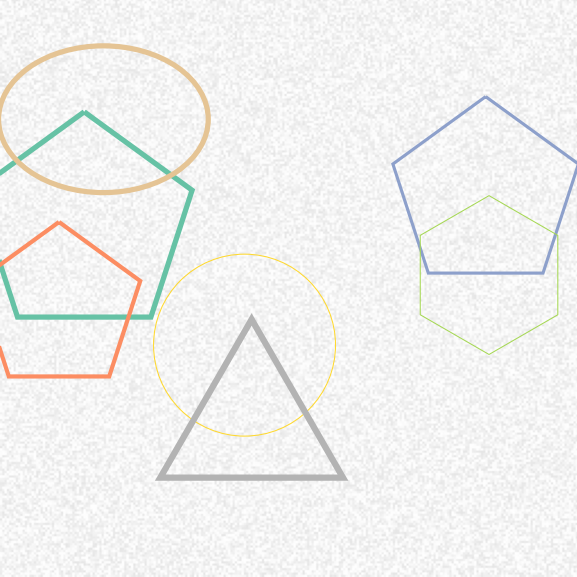[{"shape": "pentagon", "thickness": 2.5, "radius": 0.98, "center": [0.146, 0.609]}, {"shape": "pentagon", "thickness": 2, "radius": 0.74, "center": [0.102, 0.467]}, {"shape": "pentagon", "thickness": 1.5, "radius": 0.84, "center": [0.841, 0.663]}, {"shape": "hexagon", "thickness": 0.5, "radius": 0.69, "center": [0.847, 0.523]}, {"shape": "circle", "thickness": 0.5, "radius": 0.79, "center": [0.423, 0.402]}, {"shape": "oval", "thickness": 2.5, "radius": 0.91, "center": [0.179, 0.793]}, {"shape": "triangle", "thickness": 3, "radius": 0.91, "center": [0.436, 0.263]}]